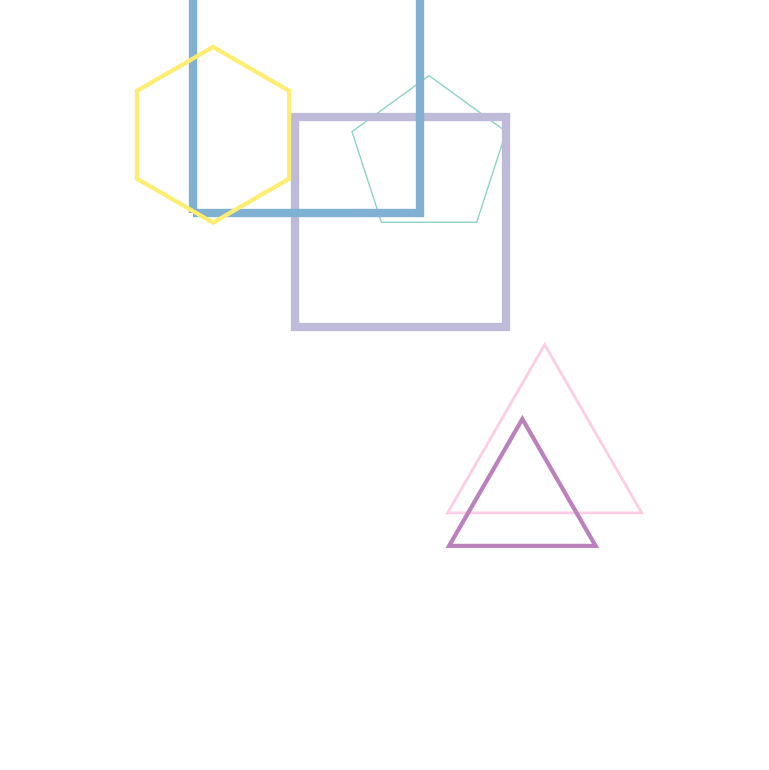[{"shape": "pentagon", "thickness": 0.5, "radius": 0.53, "center": [0.557, 0.796]}, {"shape": "square", "thickness": 3, "radius": 0.68, "center": [0.52, 0.712]}, {"shape": "square", "thickness": 3, "radius": 0.74, "center": [0.398, 0.871]}, {"shape": "triangle", "thickness": 1, "radius": 0.73, "center": [0.707, 0.407]}, {"shape": "triangle", "thickness": 1.5, "radius": 0.55, "center": [0.678, 0.346]}, {"shape": "hexagon", "thickness": 1.5, "radius": 0.57, "center": [0.277, 0.825]}]